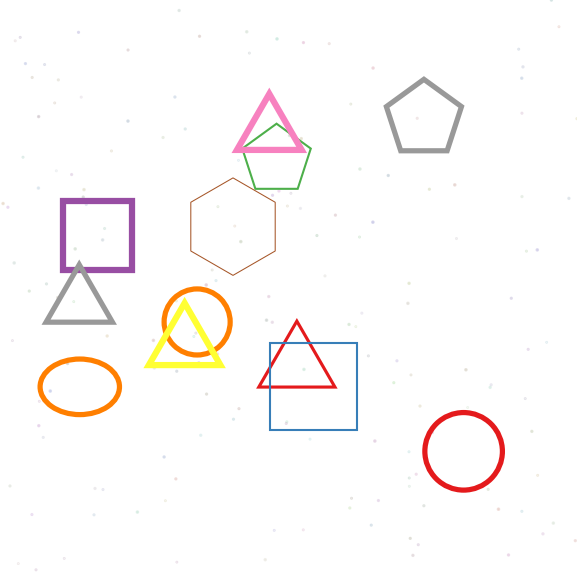[{"shape": "circle", "thickness": 2.5, "radius": 0.34, "center": [0.803, 0.218]}, {"shape": "triangle", "thickness": 1.5, "radius": 0.38, "center": [0.514, 0.367]}, {"shape": "square", "thickness": 1, "radius": 0.38, "center": [0.543, 0.33]}, {"shape": "pentagon", "thickness": 1, "radius": 0.31, "center": [0.479, 0.723]}, {"shape": "square", "thickness": 3, "radius": 0.3, "center": [0.169, 0.591]}, {"shape": "circle", "thickness": 2.5, "radius": 0.29, "center": [0.341, 0.442]}, {"shape": "oval", "thickness": 2.5, "radius": 0.34, "center": [0.138, 0.329]}, {"shape": "triangle", "thickness": 3, "radius": 0.36, "center": [0.32, 0.403]}, {"shape": "hexagon", "thickness": 0.5, "radius": 0.42, "center": [0.403, 0.607]}, {"shape": "triangle", "thickness": 3, "radius": 0.32, "center": [0.466, 0.772]}, {"shape": "pentagon", "thickness": 2.5, "radius": 0.34, "center": [0.734, 0.793]}, {"shape": "triangle", "thickness": 2.5, "radius": 0.33, "center": [0.137, 0.474]}]